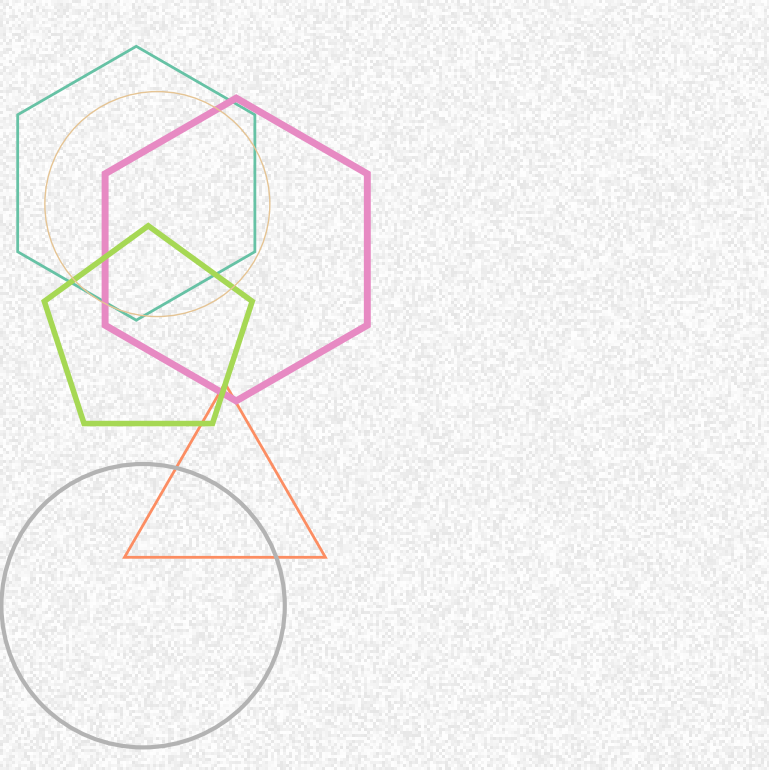[{"shape": "hexagon", "thickness": 1, "radius": 0.89, "center": [0.177, 0.762]}, {"shape": "triangle", "thickness": 1, "radius": 0.75, "center": [0.292, 0.352]}, {"shape": "hexagon", "thickness": 2.5, "radius": 0.98, "center": [0.307, 0.676]}, {"shape": "pentagon", "thickness": 2, "radius": 0.71, "center": [0.193, 0.565]}, {"shape": "circle", "thickness": 0.5, "radius": 0.73, "center": [0.204, 0.735]}, {"shape": "circle", "thickness": 1.5, "radius": 0.92, "center": [0.186, 0.213]}]